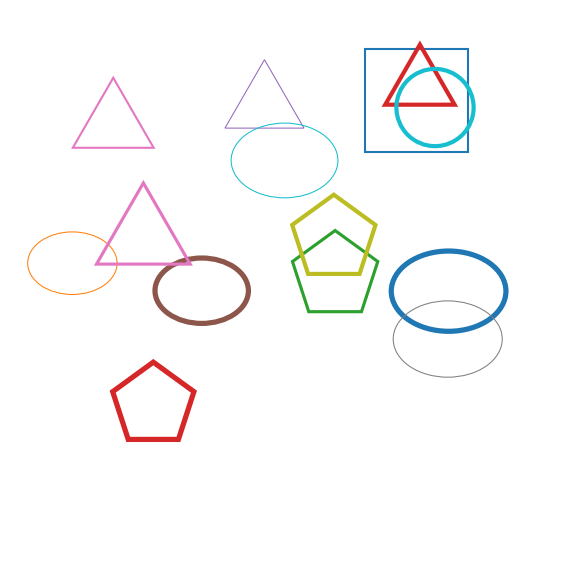[{"shape": "square", "thickness": 1, "radius": 0.45, "center": [0.721, 0.826]}, {"shape": "oval", "thickness": 2.5, "radius": 0.5, "center": [0.777, 0.495]}, {"shape": "oval", "thickness": 0.5, "radius": 0.39, "center": [0.125, 0.543]}, {"shape": "pentagon", "thickness": 1.5, "radius": 0.39, "center": [0.58, 0.522]}, {"shape": "triangle", "thickness": 2, "radius": 0.35, "center": [0.727, 0.853]}, {"shape": "pentagon", "thickness": 2.5, "radius": 0.37, "center": [0.265, 0.298]}, {"shape": "triangle", "thickness": 0.5, "radius": 0.4, "center": [0.458, 0.817]}, {"shape": "oval", "thickness": 2.5, "radius": 0.4, "center": [0.349, 0.496]}, {"shape": "triangle", "thickness": 1.5, "radius": 0.47, "center": [0.248, 0.589]}, {"shape": "triangle", "thickness": 1, "radius": 0.4, "center": [0.196, 0.784]}, {"shape": "oval", "thickness": 0.5, "radius": 0.47, "center": [0.775, 0.412]}, {"shape": "pentagon", "thickness": 2, "radius": 0.38, "center": [0.578, 0.586]}, {"shape": "oval", "thickness": 0.5, "radius": 0.46, "center": [0.493, 0.721]}, {"shape": "circle", "thickness": 2, "radius": 0.33, "center": [0.753, 0.813]}]